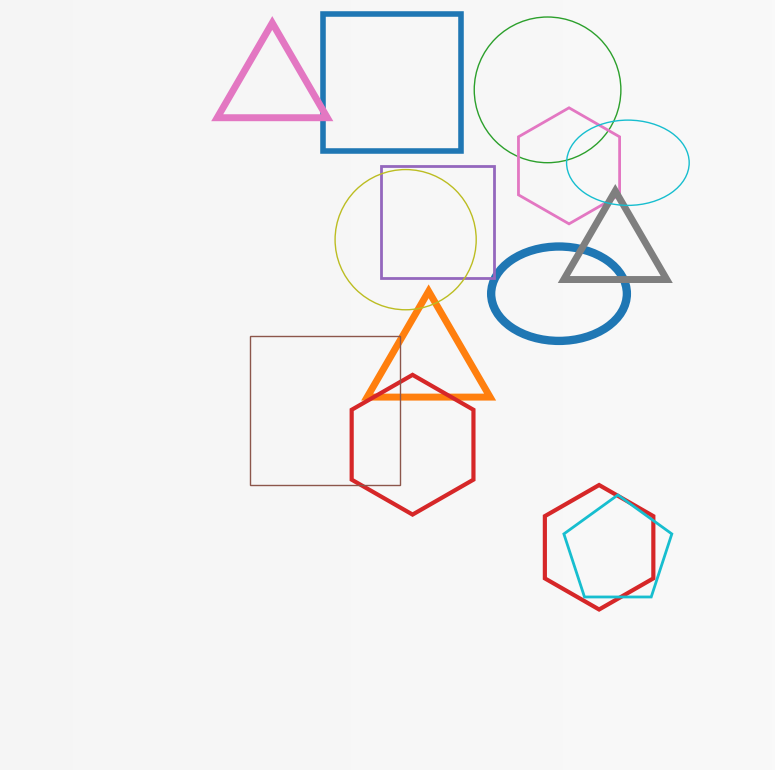[{"shape": "oval", "thickness": 3, "radius": 0.44, "center": [0.721, 0.619]}, {"shape": "square", "thickness": 2, "radius": 0.44, "center": [0.506, 0.893]}, {"shape": "triangle", "thickness": 2.5, "radius": 0.46, "center": [0.553, 0.53]}, {"shape": "circle", "thickness": 0.5, "radius": 0.47, "center": [0.707, 0.883]}, {"shape": "hexagon", "thickness": 1.5, "radius": 0.45, "center": [0.532, 0.422]}, {"shape": "hexagon", "thickness": 1.5, "radius": 0.4, "center": [0.773, 0.289]}, {"shape": "square", "thickness": 1, "radius": 0.36, "center": [0.564, 0.712]}, {"shape": "square", "thickness": 0.5, "radius": 0.48, "center": [0.419, 0.467]}, {"shape": "hexagon", "thickness": 1, "radius": 0.38, "center": [0.734, 0.785]}, {"shape": "triangle", "thickness": 2.5, "radius": 0.41, "center": [0.351, 0.888]}, {"shape": "triangle", "thickness": 2.5, "radius": 0.38, "center": [0.794, 0.675]}, {"shape": "circle", "thickness": 0.5, "radius": 0.46, "center": [0.523, 0.689]}, {"shape": "oval", "thickness": 0.5, "radius": 0.4, "center": [0.81, 0.789]}, {"shape": "pentagon", "thickness": 1, "radius": 0.37, "center": [0.797, 0.284]}]